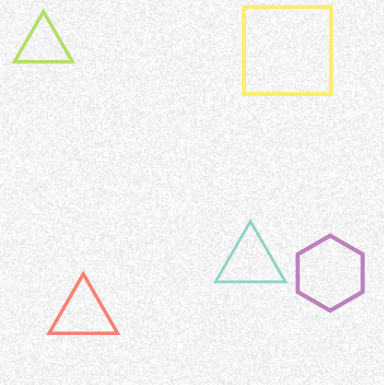[{"shape": "triangle", "thickness": 2, "radius": 0.52, "center": [0.651, 0.32]}, {"shape": "triangle", "thickness": 2.5, "radius": 0.51, "center": [0.216, 0.186]}, {"shape": "triangle", "thickness": 2.5, "radius": 0.43, "center": [0.113, 0.883]}, {"shape": "hexagon", "thickness": 3, "radius": 0.49, "center": [0.858, 0.291]}, {"shape": "square", "thickness": 3, "radius": 0.57, "center": [0.746, 0.869]}]